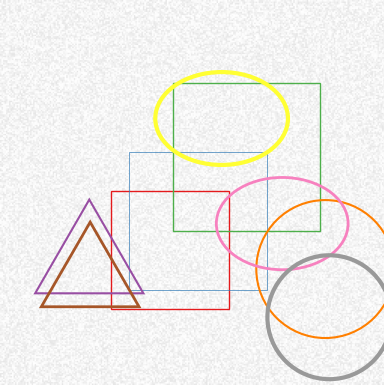[{"shape": "square", "thickness": 1, "radius": 0.77, "center": [0.442, 0.352]}, {"shape": "square", "thickness": 0.5, "radius": 0.9, "center": [0.513, 0.427]}, {"shape": "square", "thickness": 1, "radius": 0.96, "center": [0.64, 0.591]}, {"shape": "triangle", "thickness": 1.5, "radius": 0.81, "center": [0.232, 0.319]}, {"shape": "circle", "thickness": 1.5, "radius": 0.9, "center": [0.845, 0.301]}, {"shape": "oval", "thickness": 3, "radius": 0.86, "center": [0.576, 0.692]}, {"shape": "triangle", "thickness": 2, "radius": 0.73, "center": [0.234, 0.277]}, {"shape": "oval", "thickness": 2, "radius": 0.86, "center": [0.733, 0.419]}, {"shape": "circle", "thickness": 3, "radius": 0.8, "center": [0.856, 0.176]}]